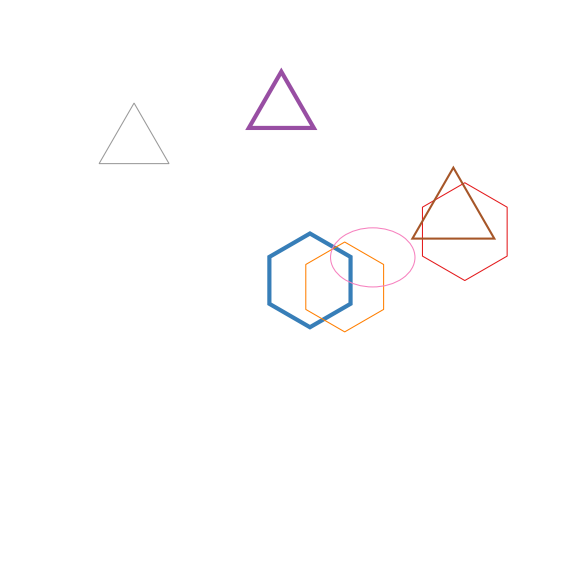[{"shape": "hexagon", "thickness": 0.5, "radius": 0.42, "center": [0.805, 0.598]}, {"shape": "hexagon", "thickness": 2, "radius": 0.41, "center": [0.537, 0.514]}, {"shape": "triangle", "thickness": 2, "radius": 0.32, "center": [0.487, 0.81]}, {"shape": "hexagon", "thickness": 0.5, "radius": 0.39, "center": [0.597, 0.502]}, {"shape": "triangle", "thickness": 1, "radius": 0.41, "center": [0.785, 0.627]}, {"shape": "oval", "thickness": 0.5, "radius": 0.37, "center": [0.645, 0.553]}, {"shape": "triangle", "thickness": 0.5, "radius": 0.35, "center": [0.232, 0.751]}]